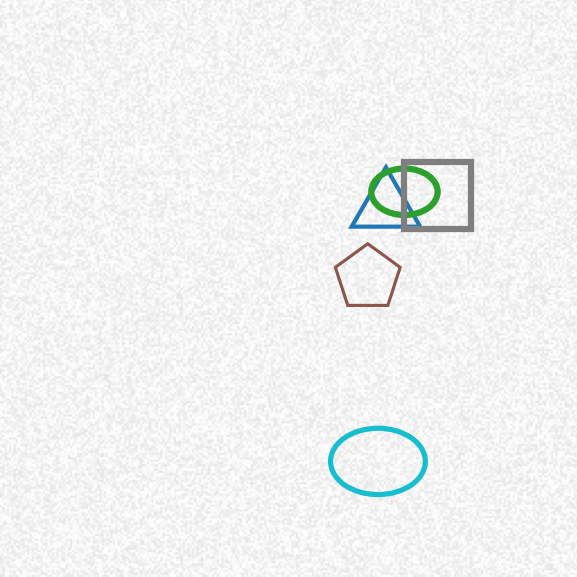[{"shape": "triangle", "thickness": 2, "radius": 0.34, "center": [0.668, 0.641]}, {"shape": "oval", "thickness": 3, "radius": 0.29, "center": [0.7, 0.667]}, {"shape": "pentagon", "thickness": 1.5, "radius": 0.3, "center": [0.637, 0.518]}, {"shape": "square", "thickness": 3, "radius": 0.29, "center": [0.758, 0.661]}, {"shape": "oval", "thickness": 2.5, "radius": 0.41, "center": [0.654, 0.2]}]